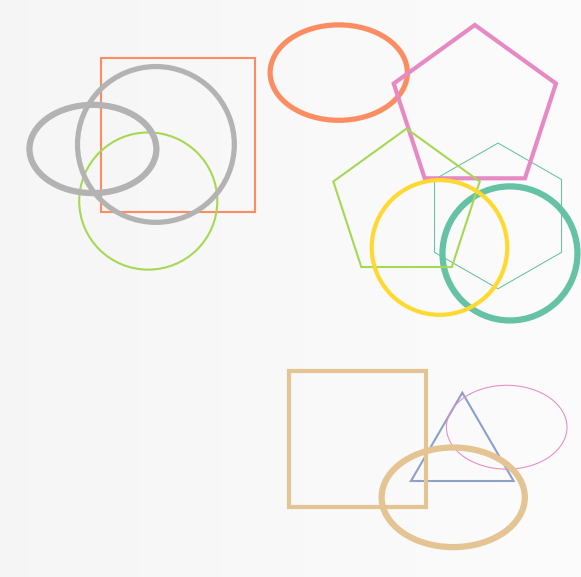[{"shape": "hexagon", "thickness": 0.5, "radius": 0.63, "center": [0.857, 0.625]}, {"shape": "circle", "thickness": 3, "radius": 0.58, "center": [0.877, 0.56]}, {"shape": "oval", "thickness": 2.5, "radius": 0.59, "center": [0.583, 0.873]}, {"shape": "square", "thickness": 1, "radius": 0.66, "center": [0.306, 0.765]}, {"shape": "triangle", "thickness": 1, "radius": 0.51, "center": [0.795, 0.217]}, {"shape": "pentagon", "thickness": 2, "radius": 0.73, "center": [0.817, 0.809]}, {"shape": "oval", "thickness": 0.5, "radius": 0.52, "center": [0.872, 0.259]}, {"shape": "pentagon", "thickness": 1, "radius": 0.66, "center": [0.699, 0.644]}, {"shape": "circle", "thickness": 1, "radius": 0.59, "center": [0.255, 0.651]}, {"shape": "circle", "thickness": 2, "radius": 0.58, "center": [0.756, 0.571]}, {"shape": "oval", "thickness": 3, "radius": 0.62, "center": [0.78, 0.138]}, {"shape": "square", "thickness": 2, "radius": 0.59, "center": [0.615, 0.239]}, {"shape": "circle", "thickness": 2.5, "radius": 0.67, "center": [0.268, 0.749]}, {"shape": "oval", "thickness": 3, "radius": 0.55, "center": [0.16, 0.741]}]